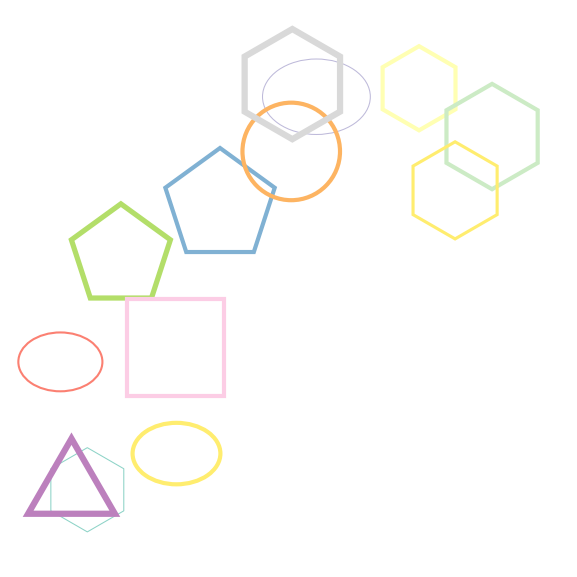[{"shape": "hexagon", "thickness": 0.5, "radius": 0.36, "center": [0.151, 0.151]}, {"shape": "hexagon", "thickness": 2, "radius": 0.36, "center": [0.726, 0.846]}, {"shape": "oval", "thickness": 0.5, "radius": 0.47, "center": [0.548, 0.832]}, {"shape": "oval", "thickness": 1, "radius": 0.36, "center": [0.105, 0.373]}, {"shape": "pentagon", "thickness": 2, "radius": 0.5, "center": [0.381, 0.643]}, {"shape": "circle", "thickness": 2, "radius": 0.42, "center": [0.504, 0.737]}, {"shape": "pentagon", "thickness": 2.5, "radius": 0.45, "center": [0.209, 0.556]}, {"shape": "square", "thickness": 2, "radius": 0.42, "center": [0.304, 0.398]}, {"shape": "hexagon", "thickness": 3, "radius": 0.48, "center": [0.506, 0.853]}, {"shape": "triangle", "thickness": 3, "radius": 0.43, "center": [0.124, 0.153]}, {"shape": "hexagon", "thickness": 2, "radius": 0.46, "center": [0.852, 0.763]}, {"shape": "hexagon", "thickness": 1.5, "radius": 0.42, "center": [0.788, 0.67]}, {"shape": "oval", "thickness": 2, "radius": 0.38, "center": [0.306, 0.214]}]